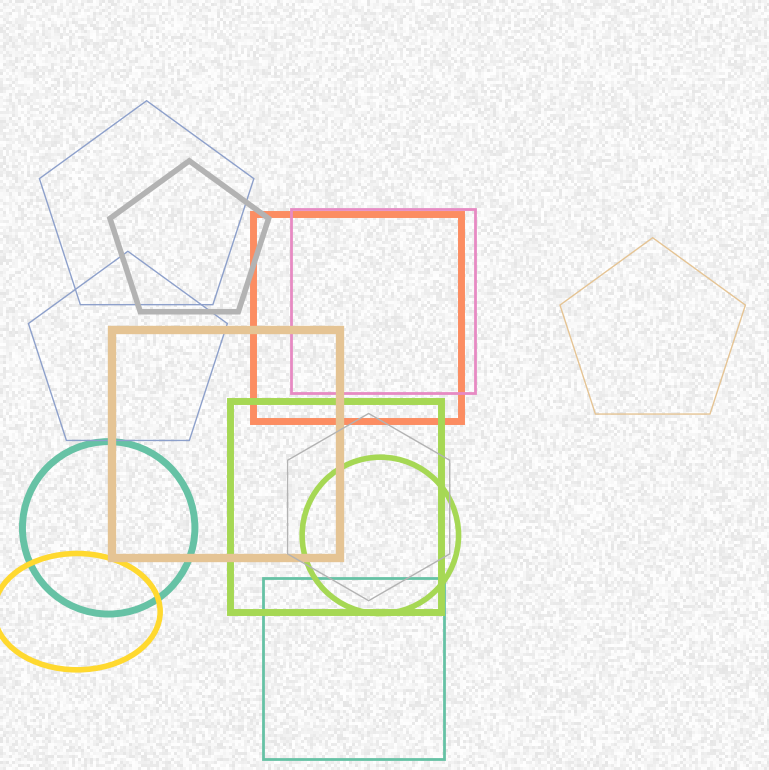[{"shape": "square", "thickness": 1, "radius": 0.59, "center": [0.459, 0.132]}, {"shape": "circle", "thickness": 2.5, "radius": 0.56, "center": [0.141, 0.315]}, {"shape": "square", "thickness": 2.5, "radius": 0.67, "center": [0.464, 0.588]}, {"shape": "pentagon", "thickness": 0.5, "radius": 0.68, "center": [0.166, 0.538]}, {"shape": "pentagon", "thickness": 0.5, "radius": 0.73, "center": [0.19, 0.723]}, {"shape": "square", "thickness": 1, "radius": 0.6, "center": [0.498, 0.609]}, {"shape": "circle", "thickness": 2, "radius": 0.51, "center": [0.494, 0.305]}, {"shape": "square", "thickness": 2.5, "radius": 0.69, "center": [0.436, 0.342]}, {"shape": "oval", "thickness": 2, "radius": 0.54, "center": [0.1, 0.206]}, {"shape": "square", "thickness": 3, "radius": 0.74, "center": [0.293, 0.423]}, {"shape": "pentagon", "thickness": 0.5, "radius": 0.63, "center": [0.848, 0.565]}, {"shape": "hexagon", "thickness": 0.5, "radius": 0.61, "center": [0.479, 0.341]}, {"shape": "pentagon", "thickness": 2, "radius": 0.54, "center": [0.246, 0.683]}]